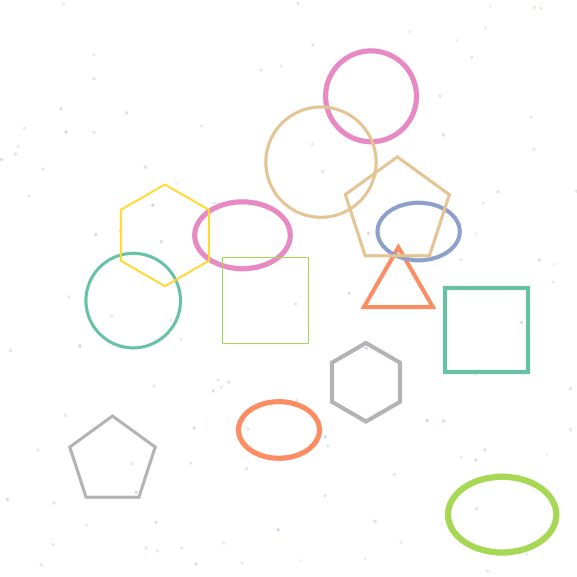[{"shape": "circle", "thickness": 1.5, "radius": 0.41, "center": [0.231, 0.479]}, {"shape": "square", "thickness": 2, "radius": 0.36, "center": [0.842, 0.428]}, {"shape": "triangle", "thickness": 2, "radius": 0.34, "center": [0.69, 0.502]}, {"shape": "oval", "thickness": 2.5, "radius": 0.35, "center": [0.483, 0.255]}, {"shape": "oval", "thickness": 2, "radius": 0.36, "center": [0.725, 0.598]}, {"shape": "oval", "thickness": 2.5, "radius": 0.41, "center": [0.42, 0.592]}, {"shape": "circle", "thickness": 2.5, "radius": 0.39, "center": [0.643, 0.832]}, {"shape": "square", "thickness": 0.5, "radius": 0.37, "center": [0.458, 0.479]}, {"shape": "oval", "thickness": 3, "radius": 0.47, "center": [0.87, 0.108]}, {"shape": "hexagon", "thickness": 1, "radius": 0.44, "center": [0.286, 0.592]}, {"shape": "circle", "thickness": 1.5, "radius": 0.48, "center": [0.556, 0.718]}, {"shape": "pentagon", "thickness": 1.5, "radius": 0.47, "center": [0.688, 0.633]}, {"shape": "hexagon", "thickness": 2, "radius": 0.34, "center": [0.634, 0.337]}, {"shape": "pentagon", "thickness": 1.5, "radius": 0.39, "center": [0.195, 0.201]}]